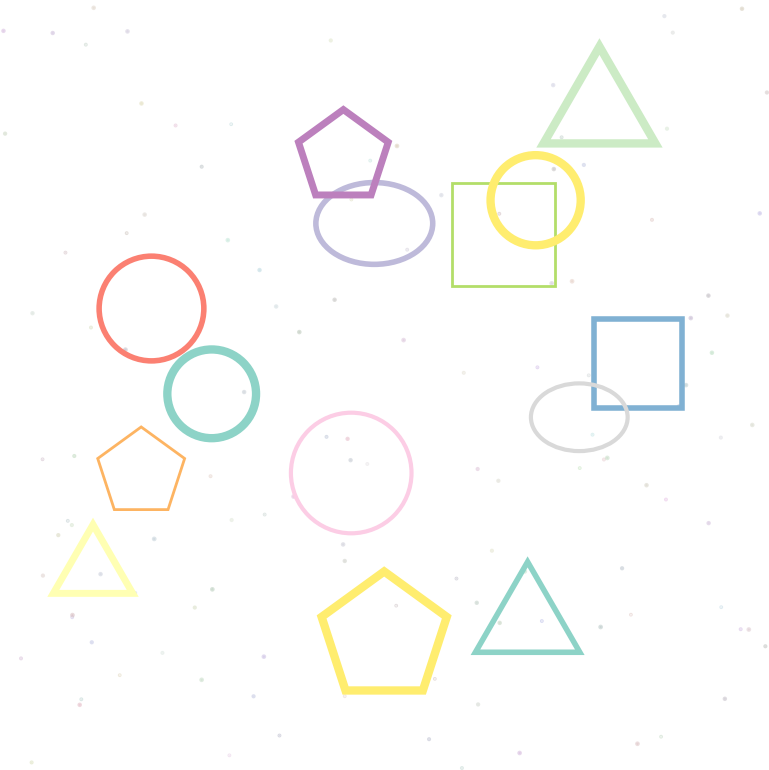[{"shape": "circle", "thickness": 3, "radius": 0.29, "center": [0.275, 0.489]}, {"shape": "triangle", "thickness": 2, "radius": 0.39, "center": [0.685, 0.192]}, {"shape": "triangle", "thickness": 2.5, "radius": 0.3, "center": [0.121, 0.259]}, {"shape": "oval", "thickness": 2, "radius": 0.38, "center": [0.486, 0.71]}, {"shape": "circle", "thickness": 2, "radius": 0.34, "center": [0.197, 0.599]}, {"shape": "square", "thickness": 2, "radius": 0.29, "center": [0.829, 0.528]}, {"shape": "pentagon", "thickness": 1, "radius": 0.3, "center": [0.183, 0.386]}, {"shape": "square", "thickness": 1, "radius": 0.34, "center": [0.654, 0.695]}, {"shape": "circle", "thickness": 1.5, "radius": 0.39, "center": [0.456, 0.386]}, {"shape": "oval", "thickness": 1.5, "radius": 0.31, "center": [0.752, 0.458]}, {"shape": "pentagon", "thickness": 2.5, "radius": 0.31, "center": [0.446, 0.796]}, {"shape": "triangle", "thickness": 3, "radius": 0.42, "center": [0.779, 0.856]}, {"shape": "circle", "thickness": 3, "radius": 0.29, "center": [0.696, 0.74]}, {"shape": "pentagon", "thickness": 3, "radius": 0.43, "center": [0.499, 0.172]}]